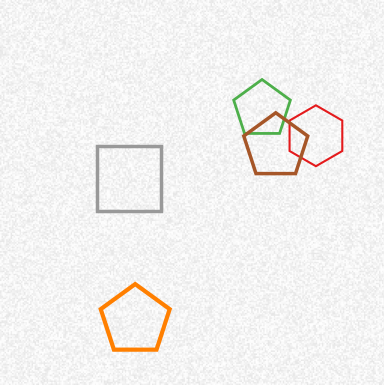[{"shape": "hexagon", "thickness": 1.5, "radius": 0.4, "center": [0.821, 0.647]}, {"shape": "pentagon", "thickness": 2, "radius": 0.39, "center": [0.681, 0.716]}, {"shape": "pentagon", "thickness": 3, "radius": 0.47, "center": [0.351, 0.168]}, {"shape": "pentagon", "thickness": 2.5, "radius": 0.44, "center": [0.716, 0.62]}, {"shape": "square", "thickness": 2.5, "radius": 0.42, "center": [0.335, 0.536]}]